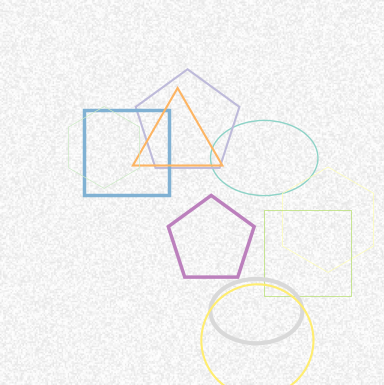[{"shape": "oval", "thickness": 1, "radius": 0.7, "center": [0.686, 0.59]}, {"shape": "hexagon", "thickness": 0.5, "radius": 0.68, "center": [0.852, 0.429]}, {"shape": "pentagon", "thickness": 1.5, "radius": 0.71, "center": [0.487, 0.679]}, {"shape": "square", "thickness": 2.5, "radius": 0.55, "center": [0.329, 0.603]}, {"shape": "triangle", "thickness": 1.5, "radius": 0.67, "center": [0.461, 0.637]}, {"shape": "square", "thickness": 0.5, "radius": 0.56, "center": [0.799, 0.343]}, {"shape": "oval", "thickness": 3, "radius": 0.6, "center": [0.666, 0.192]}, {"shape": "pentagon", "thickness": 2.5, "radius": 0.59, "center": [0.549, 0.375]}, {"shape": "hexagon", "thickness": 0.5, "radius": 0.53, "center": [0.27, 0.617]}, {"shape": "circle", "thickness": 1.5, "radius": 0.73, "center": [0.669, 0.116]}]